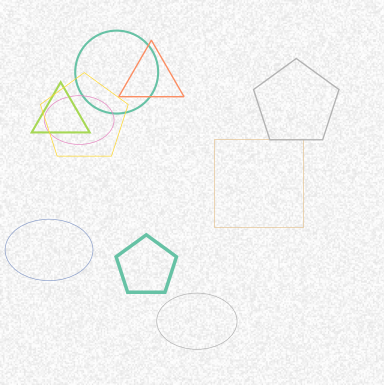[{"shape": "circle", "thickness": 1.5, "radius": 0.54, "center": [0.303, 0.813]}, {"shape": "pentagon", "thickness": 2.5, "radius": 0.41, "center": [0.38, 0.308]}, {"shape": "triangle", "thickness": 1, "radius": 0.49, "center": [0.393, 0.798]}, {"shape": "oval", "thickness": 0.5, "radius": 0.57, "center": [0.127, 0.351]}, {"shape": "oval", "thickness": 0.5, "radius": 0.45, "center": [0.206, 0.688]}, {"shape": "triangle", "thickness": 1.5, "radius": 0.43, "center": [0.158, 0.7]}, {"shape": "pentagon", "thickness": 0.5, "radius": 0.6, "center": [0.219, 0.691]}, {"shape": "square", "thickness": 0.5, "radius": 0.58, "center": [0.672, 0.525]}, {"shape": "pentagon", "thickness": 1, "radius": 0.58, "center": [0.769, 0.731]}, {"shape": "oval", "thickness": 0.5, "radius": 0.52, "center": [0.511, 0.166]}]